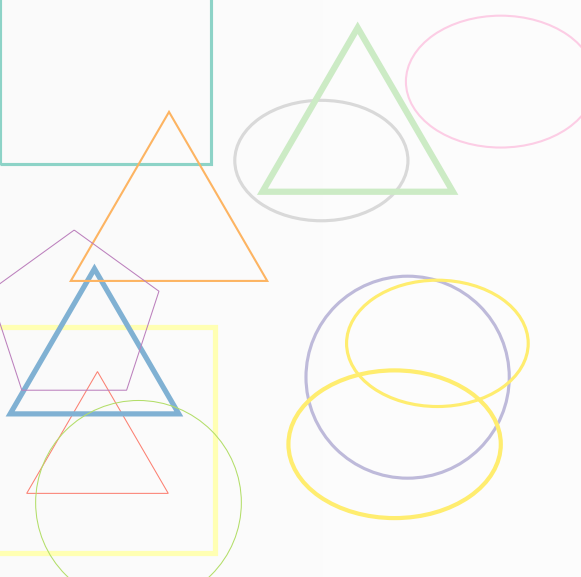[{"shape": "square", "thickness": 1.5, "radius": 0.91, "center": [0.182, 0.897]}, {"shape": "square", "thickness": 2.5, "radius": 0.98, "center": [0.174, 0.237]}, {"shape": "circle", "thickness": 1.5, "radius": 0.87, "center": [0.701, 0.346]}, {"shape": "triangle", "thickness": 0.5, "radius": 0.7, "center": [0.168, 0.215]}, {"shape": "triangle", "thickness": 2.5, "radius": 0.84, "center": [0.163, 0.366]}, {"shape": "triangle", "thickness": 1, "radius": 0.98, "center": [0.291, 0.61]}, {"shape": "circle", "thickness": 0.5, "radius": 0.88, "center": [0.238, 0.129]}, {"shape": "oval", "thickness": 1, "radius": 0.82, "center": [0.861, 0.858]}, {"shape": "oval", "thickness": 1.5, "radius": 0.74, "center": [0.553, 0.721]}, {"shape": "pentagon", "thickness": 0.5, "radius": 0.77, "center": [0.128, 0.447]}, {"shape": "triangle", "thickness": 3, "radius": 0.95, "center": [0.615, 0.762]}, {"shape": "oval", "thickness": 1.5, "radius": 0.78, "center": [0.753, 0.405]}, {"shape": "oval", "thickness": 2, "radius": 0.91, "center": [0.679, 0.23]}]